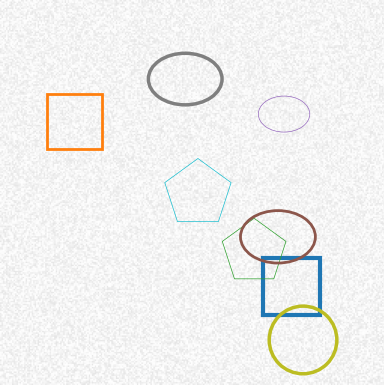[{"shape": "square", "thickness": 3, "radius": 0.37, "center": [0.758, 0.256]}, {"shape": "square", "thickness": 2, "radius": 0.36, "center": [0.194, 0.684]}, {"shape": "pentagon", "thickness": 0.5, "radius": 0.43, "center": [0.66, 0.346]}, {"shape": "oval", "thickness": 0.5, "radius": 0.33, "center": [0.738, 0.704]}, {"shape": "oval", "thickness": 2, "radius": 0.49, "center": [0.722, 0.385]}, {"shape": "oval", "thickness": 2.5, "radius": 0.48, "center": [0.481, 0.795]}, {"shape": "circle", "thickness": 2.5, "radius": 0.44, "center": [0.787, 0.117]}, {"shape": "pentagon", "thickness": 0.5, "radius": 0.45, "center": [0.514, 0.498]}]